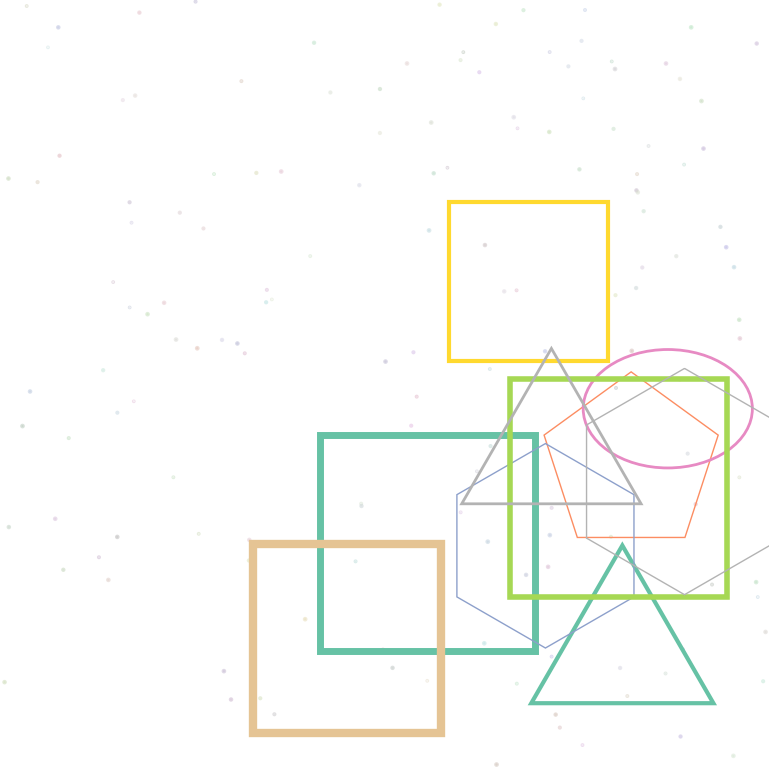[{"shape": "square", "thickness": 2.5, "radius": 0.7, "center": [0.555, 0.295]}, {"shape": "triangle", "thickness": 1.5, "radius": 0.68, "center": [0.808, 0.155]}, {"shape": "pentagon", "thickness": 0.5, "radius": 0.59, "center": [0.82, 0.398]}, {"shape": "hexagon", "thickness": 0.5, "radius": 0.66, "center": [0.708, 0.291]}, {"shape": "oval", "thickness": 1, "radius": 0.55, "center": [0.867, 0.469]}, {"shape": "square", "thickness": 2, "radius": 0.71, "center": [0.803, 0.366]}, {"shape": "square", "thickness": 1.5, "radius": 0.52, "center": [0.686, 0.634]}, {"shape": "square", "thickness": 3, "radius": 0.61, "center": [0.451, 0.171]}, {"shape": "triangle", "thickness": 1, "radius": 0.67, "center": [0.716, 0.413]}, {"shape": "hexagon", "thickness": 0.5, "radius": 0.73, "center": [0.889, 0.375]}]